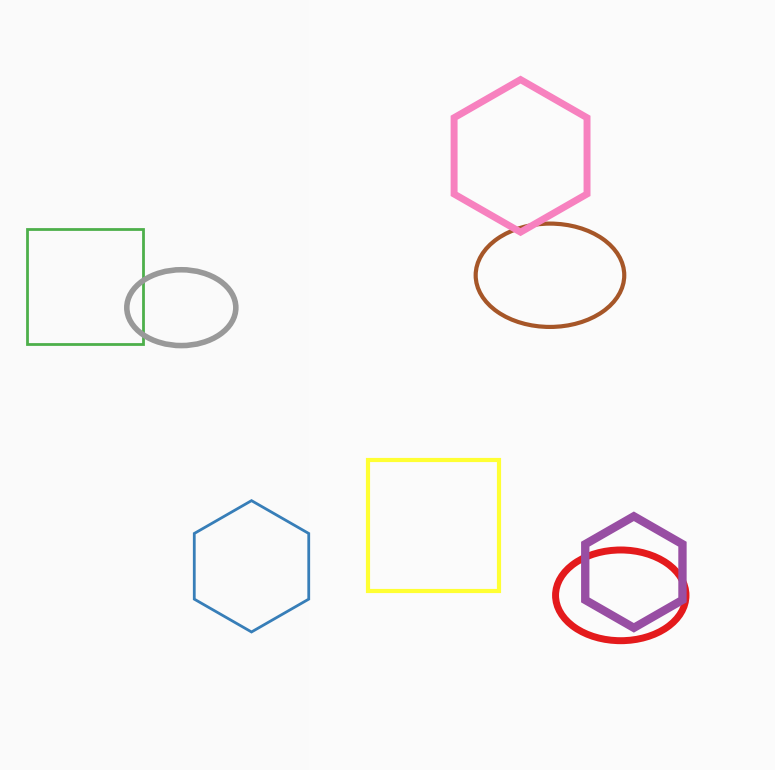[{"shape": "oval", "thickness": 2.5, "radius": 0.42, "center": [0.801, 0.227]}, {"shape": "hexagon", "thickness": 1, "radius": 0.43, "center": [0.325, 0.265]}, {"shape": "square", "thickness": 1, "radius": 0.37, "center": [0.109, 0.628]}, {"shape": "hexagon", "thickness": 3, "radius": 0.36, "center": [0.818, 0.257]}, {"shape": "square", "thickness": 1.5, "radius": 0.42, "center": [0.559, 0.318]}, {"shape": "oval", "thickness": 1.5, "radius": 0.48, "center": [0.71, 0.643]}, {"shape": "hexagon", "thickness": 2.5, "radius": 0.5, "center": [0.672, 0.798]}, {"shape": "oval", "thickness": 2, "radius": 0.35, "center": [0.234, 0.6]}]